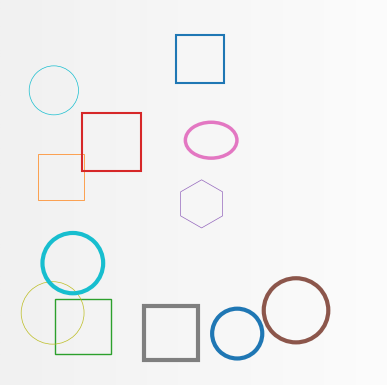[{"shape": "square", "thickness": 1.5, "radius": 0.31, "center": [0.516, 0.847]}, {"shape": "circle", "thickness": 3, "radius": 0.32, "center": [0.612, 0.134]}, {"shape": "square", "thickness": 0.5, "radius": 0.3, "center": [0.157, 0.54]}, {"shape": "square", "thickness": 1, "radius": 0.36, "center": [0.215, 0.153]}, {"shape": "square", "thickness": 1.5, "radius": 0.38, "center": [0.288, 0.631]}, {"shape": "hexagon", "thickness": 0.5, "radius": 0.31, "center": [0.52, 0.47]}, {"shape": "circle", "thickness": 3, "radius": 0.42, "center": [0.764, 0.194]}, {"shape": "oval", "thickness": 2.5, "radius": 0.33, "center": [0.545, 0.636]}, {"shape": "square", "thickness": 3, "radius": 0.35, "center": [0.441, 0.134]}, {"shape": "circle", "thickness": 0.5, "radius": 0.41, "center": [0.136, 0.187]}, {"shape": "circle", "thickness": 0.5, "radius": 0.32, "center": [0.139, 0.765]}, {"shape": "circle", "thickness": 3, "radius": 0.39, "center": [0.188, 0.317]}]